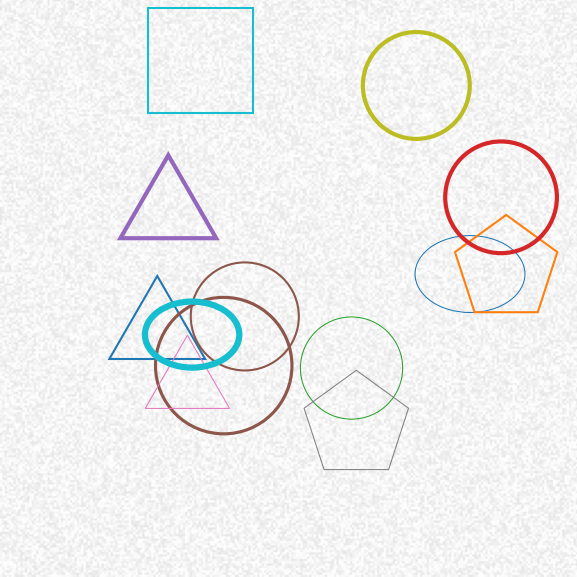[{"shape": "oval", "thickness": 0.5, "radius": 0.48, "center": [0.814, 0.525]}, {"shape": "triangle", "thickness": 1, "radius": 0.48, "center": [0.272, 0.425]}, {"shape": "pentagon", "thickness": 1, "radius": 0.47, "center": [0.877, 0.534]}, {"shape": "circle", "thickness": 0.5, "radius": 0.44, "center": [0.609, 0.362]}, {"shape": "circle", "thickness": 2, "radius": 0.48, "center": [0.868, 0.657]}, {"shape": "triangle", "thickness": 2, "radius": 0.48, "center": [0.291, 0.635]}, {"shape": "circle", "thickness": 1, "radius": 0.47, "center": [0.424, 0.451]}, {"shape": "circle", "thickness": 1.5, "radius": 0.59, "center": [0.387, 0.366]}, {"shape": "triangle", "thickness": 0.5, "radius": 0.42, "center": [0.325, 0.334]}, {"shape": "pentagon", "thickness": 0.5, "radius": 0.48, "center": [0.617, 0.263]}, {"shape": "circle", "thickness": 2, "radius": 0.46, "center": [0.721, 0.851]}, {"shape": "square", "thickness": 1, "radius": 0.45, "center": [0.348, 0.894]}, {"shape": "oval", "thickness": 3, "radius": 0.41, "center": [0.333, 0.42]}]